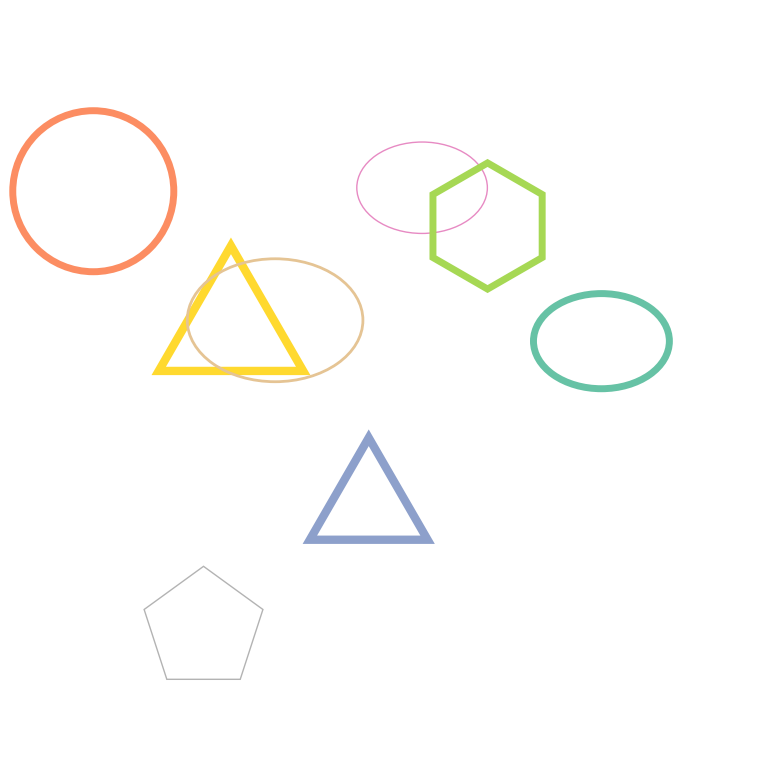[{"shape": "oval", "thickness": 2.5, "radius": 0.44, "center": [0.781, 0.557]}, {"shape": "circle", "thickness": 2.5, "radius": 0.52, "center": [0.121, 0.752]}, {"shape": "triangle", "thickness": 3, "radius": 0.44, "center": [0.479, 0.343]}, {"shape": "oval", "thickness": 0.5, "radius": 0.42, "center": [0.548, 0.756]}, {"shape": "hexagon", "thickness": 2.5, "radius": 0.41, "center": [0.633, 0.706]}, {"shape": "triangle", "thickness": 3, "radius": 0.54, "center": [0.3, 0.572]}, {"shape": "oval", "thickness": 1, "radius": 0.57, "center": [0.357, 0.584]}, {"shape": "pentagon", "thickness": 0.5, "radius": 0.41, "center": [0.264, 0.183]}]